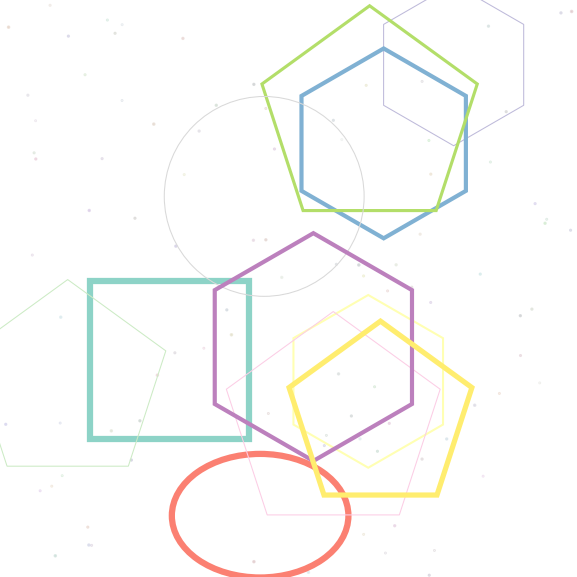[{"shape": "square", "thickness": 3, "radius": 0.68, "center": [0.293, 0.376]}, {"shape": "hexagon", "thickness": 1, "radius": 0.75, "center": [0.638, 0.339]}, {"shape": "hexagon", "thickness": 0.5, "radius": 0.7, "center": [0.786, 0.887]}, {"shape": "oval", "thickness": 3, "radius": 0.76, "center": [0.45, 0.106]}, {"shape": "hexagon", "thickness": 2, "radius": 0.82, "center": [0.664, 0.751]}, {"shape": "pentagon", "thickness": 1.5, "radius": 0.98, "center": [0.64, 0.793]}, {"shape": "pentagon", "thickness": 0.5, "radius": 0.97, "center": [0.577, 0.265]}, {"shape": "circle", "thickness": 0.5, "radius": 0.87, "center": [0.457, 0.659]}, {"shape": "hexagon", "thickness": 2, "radius": 0.99, "center": [0.543, 0.398]}, {"shape": "pentagon", "thickness": 0.5, "radius": 0.89, "center": [0.117, 0.336]}, {"shape": "pentagon", "thickness": 2.5, "radius": 0.83, "center": [0.659, 0.277]}]